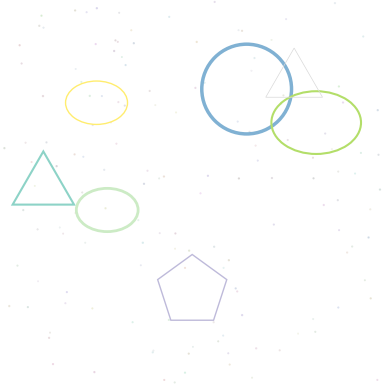[{"shape": "triangle", "thickness": 1.5, "radius": 0.46, "center": [0.113, 0.515]}, {"shape": "pentagon", "thickness": 1, "radius": 0.47, "center": [0.499, 0.245]}, {"shape": "circle", "thickness": 2.5, "radius": 0.58, "center": [0.641, 0.769]}, {"shape": "oval", "thickness": 1.5, "radius": 0.58, "center": [0.821, 0.682]}, {"shape": "triangle", "thickness": 0.5, "radius": 0.43, "center": [0.764, 0.79]}, {"shape": "oval", "thickness": 2, "radius": 0.4, "center": [0.278, 0.455]}, {"shape": "oval", "thickness": 1, "radius": 0.4, "center": [0.251, 0.733]}]